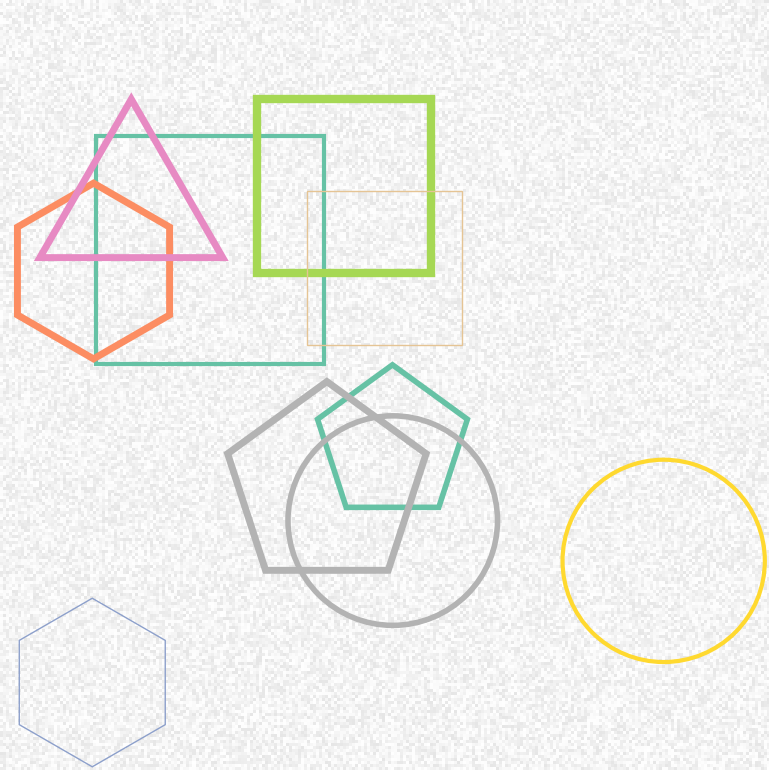[{"shape": "pentagon", "thickness": 2, "radius": 0.51, "center": [0.51, 0.424]}, {"shape": "square", "thickness": 1.5, "radius": 0.74, "center": [0.273, 0.675]}, {"shape": "hexagon", "thickness": 2.5, "radius": 0.57, "center": [0.121, 0.648]}, {"shape": "hexagon", "thickness": 0.5, "radius": 0.55, "center": [0.12, 0.114]}, {"shape": "triangle", "thickness": 2.5, "radius": 0.69, "center": [0.17, 0.734]}, {"shape": "square", "thickness": 3, "radius": 0.56, "center": [0.446, 0.759]}, {"shape": "circle", "thickness": 1.5, "radius": 0.66, "center": [0.862, 0.272]}, {"shape": "square", "thickness": 0.5, "radius": 0.5, "center": [0.499, 0.651]}, {"shape": "pentagon", "thickness": 2.5, "radius": 0.68, "center": [0.425, 0.369]}, {"shape": "circle", "thickness": 2, "radius": 0.68, "center": [0.51, 0.324]}]